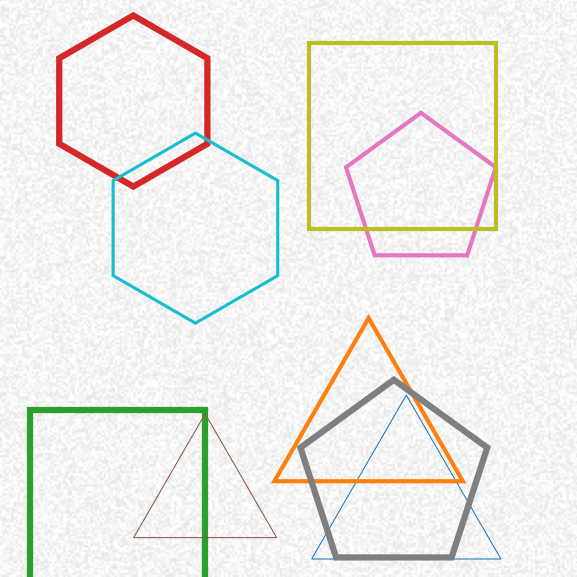[{"shape": "triangle", "thickness": 0.5, "radius": 0.95, "center": [0.704, 0.126]}, {"shape": "triangle", "thickness": 2, "radius": 0.94, "center": [0.638, 0.26]}, {"shape": "square", "thickness": 3, "radius": 0.76, "center": [0.203, 0.137]}, {"shape": "hexagon", "thickness": 3, "radius": 0.74, "center": [0.231, 0.824]}, {"shape": "triangle", "thickness": 0.5, "radius": 0.71, "center": [0.355, 0.14]}, {"shape": "pentagon", "thickness": 2, "radius": 0.68, "center": [0.729, 0.667]}, {"shape": "pentagon", "thickness": 3, "radius": 0.85, "center": [0.682, 0.171]}, {"shape": "square", "thickness": 2, "radius": 0.81, "center": [0.697, 0.764]}, {"shape": "hexagon", "thickness": 1.5, "radius": 0.82, "center": [0.338, 0.604]}]